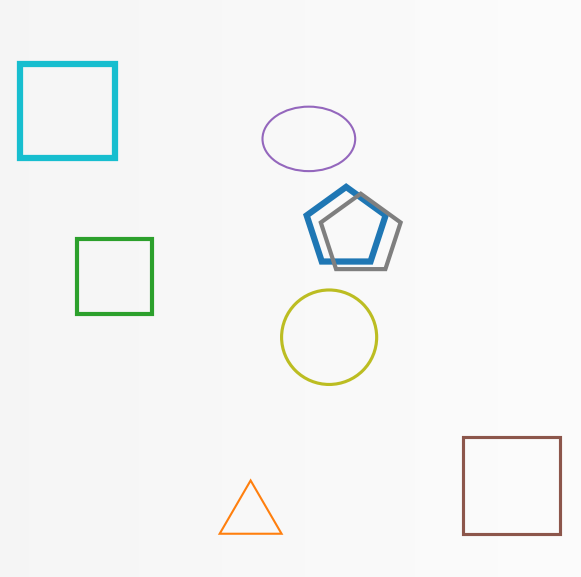[{"shape": "pentagon", "thickness": 3, "radius": 0.36, "center": [0.596, 0.604]}, {"shape": "triangle", "thickness": 1, "radius": 0.31, "center": [0.431, 0.106]}, {"shape": "square", "thickness": 2, "radius": 0.32, "center": [0.197, 0.52]}, {"shape": "oval", "thickness": 1, "radius": 0.4, "center": [0.531, 0.759]}, {"shape": "square", "thickness": 1.5, "radius": 0.42, "center": [0.88, 0.158]}, {"shape": "pentagon", "thickness": 2, "radius": 0.36, "center": [0.621, 0.592]}, {"shape": "circle", "thickness": 1.5, "radius": 0.41, "center": [0.566, 0.415]}, {"shape": "square", "thickness": 3, "radius": 0.41, "center": [0.116, 0.807]}]